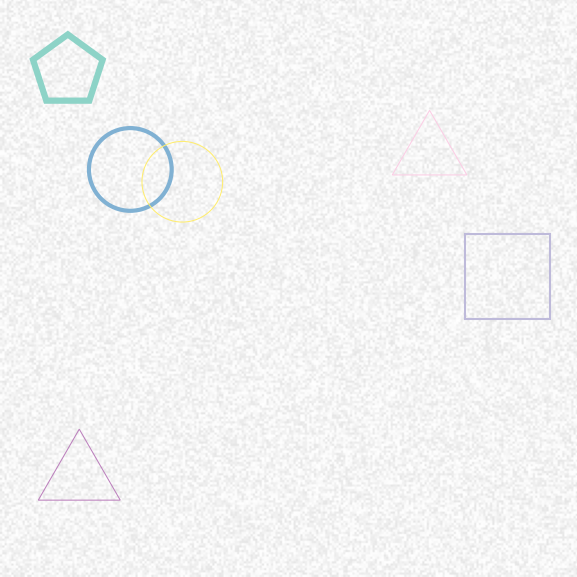[{"shape": "pentagon", "thickness": 3, "radius": 0.32, "center": [0.117, 0.876]}, {"shape": "square", "thickness": 1, "radius": 0.37, "center": [0.879, 0.52]}, {"shape": "circle", "thickness": 2, "radius": 0.36, "center": [0.226, 0.706]}, {"shape": "triangle", "thickness": 0.5, "radius": 0.37, "center": [0.744, 0.734]}, {"shape": "triangle", "thickness": 0.5, "radius": 0.41, "center": [0.137, 0.174]}, {"shape": "circle", "thickness": 0.5, "radius": 0.35, "center": [0.316, 0.684]}]